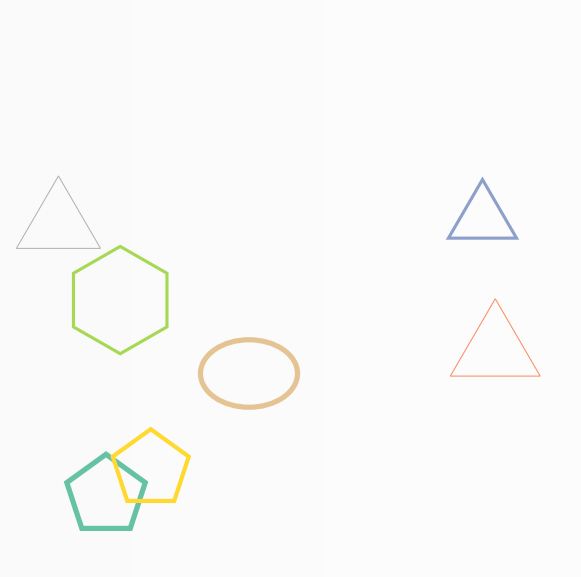[{"shape": "pentagon", "thickness": 2.5, "radius": 0.35, "center": [0.182, 0.142]}, {"shape": "triangle", "thickness": 0.5, "radius": 0.45, "center": [0.852, 0.393]}, {"shape": "triangle", "thickness": 1.5, "radius": 0.34, "center": [0.83, 0.621]}, {"shape": "hexagon", "thickness": 1.5, "radius": 0.46, "center": [0.207, 0.48]}, {"shape": "pentagon", "thickness": 2, "radius": 0.34, "center": [0.259, 0.187]}, {"shape": "oval", "thickness": 2.5, "radius": 0.42, "center": [0.428, 0.352]}, {"shape": "triangle", "thickness": 0.5, "radius": 0.42, "center": [0.101, 0.611]}]